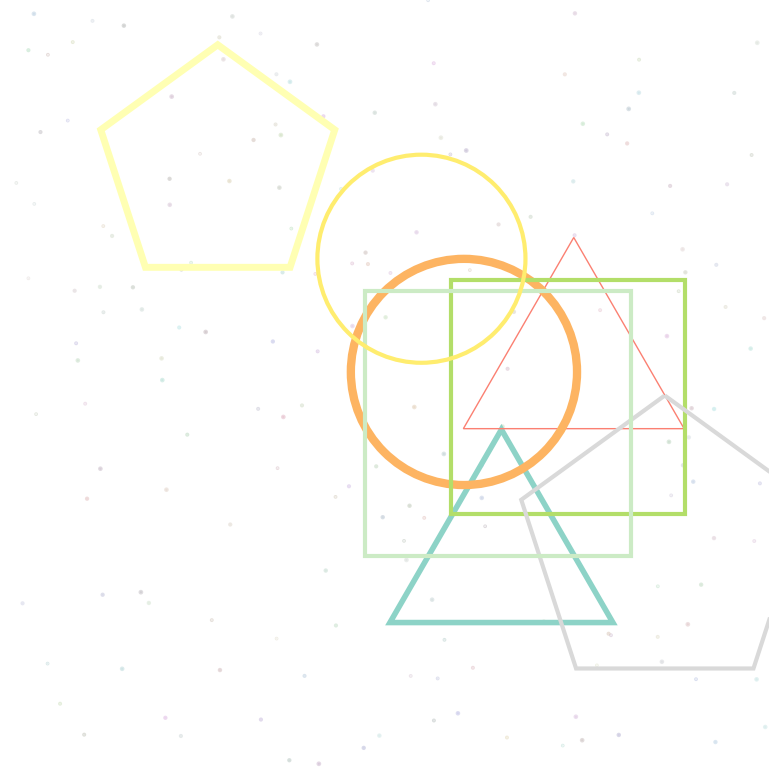[{"shape": "triangle", "thickness": 2, "radius": 0.84, "center": [0.651, 0.275]}, {"shape": "pentagon", "thickness": 2.5, "radius": 0.8, "center": [0.283, 0.782]}, {"shape": "triangle", "thickness": 0.5, "radius": 0.83, "center": [0.745, 0.526]}, {"shape": "circle", "thickness": 3, "radius": 0.73, "center": [0.603, 0.517]}, {"shape": "square", "thickness": 1.5, "radius": 0.76, "center": [0.737, 0.484]}, {"shape": "pentagon", "thickness": 1.5, "radius": 0.98, "center": [0.863, 0.29]}, {"shape": "square", "thickness": 1.5, "radius": 0.86, "center": [0.647, 0.45]}, {"shape": "circle", "thickness": 1.5, "radius": 0.68, "center": [0.547, 0.664]}]